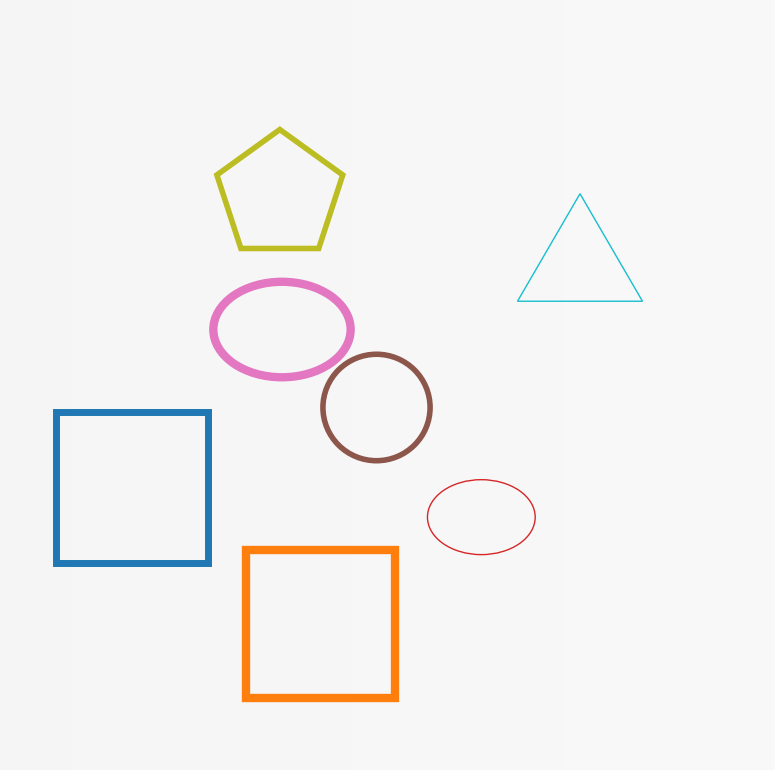[{"shape": "square", "thickness": 2.5, "radius": 0.49, "center": [0.17, 0.367]}, {"shape": "square", "thickness": 3, "radius": 0.48, "center": [0.414, 0.19]}, {"shape": "oval", "thickness": 0.5, "radius": 0.35, "center": [0.621, 0.328]}, {"shape": "circle", "thickness": 2, "radius": 0.35, "center": [0.486, 0.471]}, {"shape": "oval", "thickness": 3, "radius": 0.44, "center": [0.364, 0.572]}, {"shape": "pentagon", "thickness": 2, "radius": 0.43, "center": [0.361, 0.746]}, {"shape": "triangle", "thickness": 0.5, "radius": 0.47, "center": [0.748, 0.655]}]